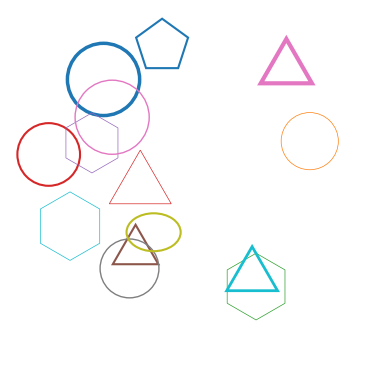[{"shape": "pentagon", "thickness": 1.5, "radius": 0.35, "center": [0.421, 0.88]}, {"shape": "circle", "thickness": 2.5, "radius": 0.47, "center": [0.269, 0.794]}, {"shape": "circle", "thickness": 0.5, "radius": 0.37, "center": [0.805, 0.633]}, {"shape": "hexagon", "thickness": 0.5, "radius": 0.43, "center": [0.665, 0.256]}, {"shape": "circle", "thickness": 1.5, "radius": 0.41, "center": [0.127, 0.599]}, {"shape": "triangle", "thickness": 0.5, "radius": 0.46, "center": [0.364, 0.517]}, {"shape": "hexagon", "thickness": 0.5, "radius": 0.39, "center": [0.239, 0.629]}, {"shape": "triangle", "thickness": 1.5, "radius": 0.34, "center": [0.352, 0.348]}, {"shape": "circle", "thickness": 1, "radius": 0.48, "center": [0.291, 0.695]}, {"shape": "triangle", "thickness": 3, "radius": 0.38, "center": [0.744, 0.822]}, {"shape": "circle", "thickness": 1, "radius": 0.38, "center": [0.336, 0.303]}, {"shape": "oval", "thickness": 1.5, "radius": 0.35, "center": [0.399, 0.397]}, {"shape": "triangle", "thickness": 2, "radius": 0.38, "center": [0.655, 0.283]}, {"shape": "hexagon", "thickness": 0.5, "radius": 0.44, "center": [0.182, 0.413]}]